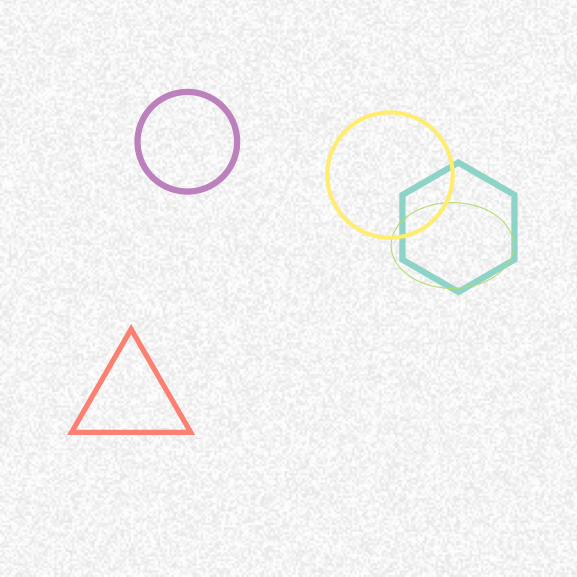[{"shape": "hexagon", "thickness": 3, "radius": 0.56, "center": [0.794, 0.606]}, {"shape": "triangle", "thickness": 2.5, "radius": 0.6, "center": [0.227, 0.31]}, {"shape": "oval", "thickness": 0.5, "radius": 0.53, "center": [0.783, 0.574]}, {"shape": "circle", "thickness": 3, "radius": 0.43, "center": [0.324, 0.754]}, {"shape": "circle", "thickness": 2, "radius": 0.54, "center": [0.675, 0.696]}]